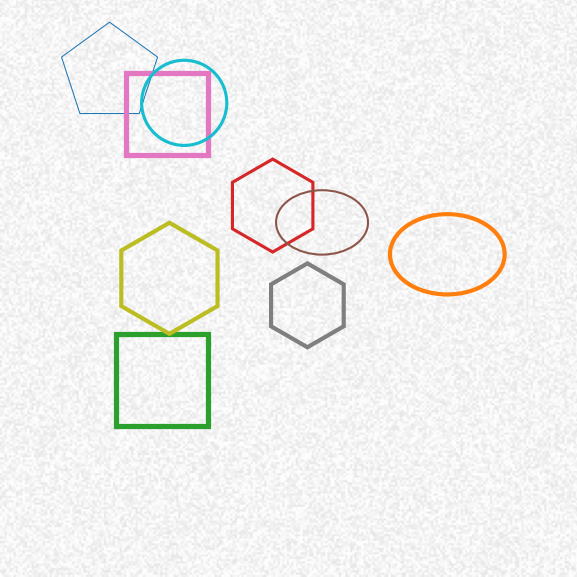[{"shape": "pentagon", "thickness": 0.5, "radius": 0.44, "center": [0.19, 0.873]}, {"shape": "oval", "thickness": 2, "radius": 0.5, "center": [0.775, 0.559]}, {"shape": "square", "thickness": 2.5, "radius": 0.4, "center": [0.28, 0.342]}, {"shape": "hexagon", "thickness": 1.5, "radius": 0.4, "center": [0.472, 0.643]}, {"shape": "oval", "thickness": 1, "radius": 0.4, "center": [0.558, 0.614]}, {"shape": "square", "thickness": 2.5, "radius": 0.35, "center": [0.289, 0.802]}, {"shape": "hexagon", "thickness": 2, "radius": 0.36, "center": [0.532, 0.47]}, {"shape": "hexagon", "thickness": 2, "radius": 0.48, "center": [0.293, 0.517]}, {"shape": "circle", "thickness": 1.5, "radius": 0.37, "center": [0.319, 0.821]}]